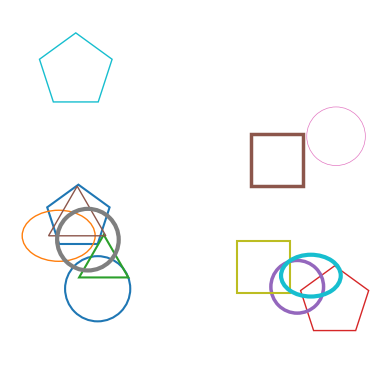[{"shape": "circle", "thickness": 1.5, "radius": 0.42, "center": [0.254, 0.25]}, {"shape": "pentagon", "thickness": 1.5, "radius": 0.43, "center": [0.204, 0.435]}, {"shape": "oval", "thickness": 1, "radius": 0.47, "center": [0.152, 0.388]}, {"shape": "triangle", "thickness": 1.5, "radius": 0.37, "center": [0.269, 0.316]}, {"shape": "pentagon", "thickness": 1, "radius": 0.46, "center": [0.869, 0.217]}, {"shape": "circle", "thickness": 2.5, "radius": 0.34, "center": [0.772, 0.255]}, {"shape": "square", "thickness": 2.5, "radius": 0.34, "center": [0.72, 0.584]}, {"shape": "triangle", "thickness": 1, "radius": 0.43, "center": [0.201, 0.43]}, {"shape": "circle", "thickness": 0.5, "radius": 0.38, "center": [0.873, 0.646]}, {"shape": "circle", "thickness": 3, "radius": 0.4, "center": [0.228, 0.378]}, {"shape": "square", "thickness": 1.5, "radius": 0.34, "center": [0.685, 0.306]}, {"shape": "oval", "thickness": 3, "radius": 0.39, "center": [0.808, 0.284]}, {"shape": "pentagon", "thickness": 1, "radius": 0.5, "center": [0.197, 0.815]}]